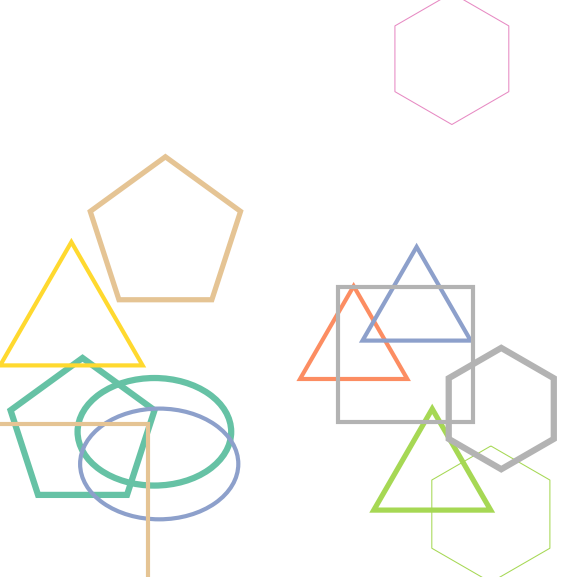[{"shape": "pentagon", "thickness": 3, "radius": 0.66, "center": [0.143, 0.248]}, {"shape": "oval", "thickness": 3, "radius": 0.67, "center": [0.267, 0.251]}, {"shape": "triangle", "thickness": 2, "radius": 0.54, "center": [0.612, 0.396]}, {"shape": "oval", "thickness": 2, "radius": 0.68, "center": [0.276, 0.196]}, {"shape": "triangle", "thickness": 2, "radius": 0.54, "center": [0.721, 0.463]}, {"shape": "hexagon", "thickness": 0.5, "radius": 0.57, "center": [0.782, 0.897]}, {"shape": "triangle", "thickness": 2.5, "radius": 0.58, "center": [0.748, 0.174]}, {"shape": "hexagon", "thickness": 0.5, "radius": 0.59, "center": [0.85, 0.109]}, {"shape": "triangle", "thickness": 2, "radius": 0.71, "center": [0.124, 0.438]}, {"shape": "square", "thickness": 2, "radius": 0.74, "center": [0.109, 0.118]}, {"shape": "pentagon", "thickness": 2.5, "radius": 0.68, "center": [0.286, 0.591]}, {"shape": "square", "thickness": 2, "radius": 0.58, "center": [0.703, 0.386]}, {"shape": "hexagon", "thickness": 3, "radius": 0.53, "center": [0.868, 0.292]}]